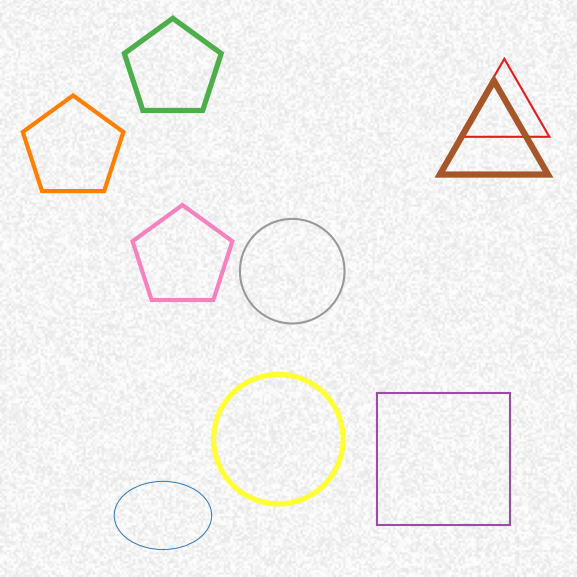[{"shape": "triangle", "thickness": 1, "radius": 0.45, "center": [0.873, 0.807]}, {"shape": "oval", "thickness": 0.5, "radius": 0.42, "center": [0.282, 0.107]}, {"shape": "pentagon", "thickness": 2.5, "radius": 0.44, "center": [0.299, 0.879]}, {"shape": "square", "thickness": 1, "radius": 0.57, "center": [0.768, 0.205]}, {"shape": "pentagon", "thickness": 2, "radius": 0.46, "center": [0.127, 0.742]}, {"shape": "circle", "thickness": 2.5, "radius": 0.56, "center": [0.482, 0.239]}, {"shape": "triangle", "thickness": 3, "radius": 0.54, "center": [0.855, 0.751]}, {"shape": "pentagon", "thickness": 2, "radius": 0.45, "center": [0.316, 0.553]}, {"shape": "circle", "thickness": 1, "radius": 0.45, "center": [0.506, 0.53]}]